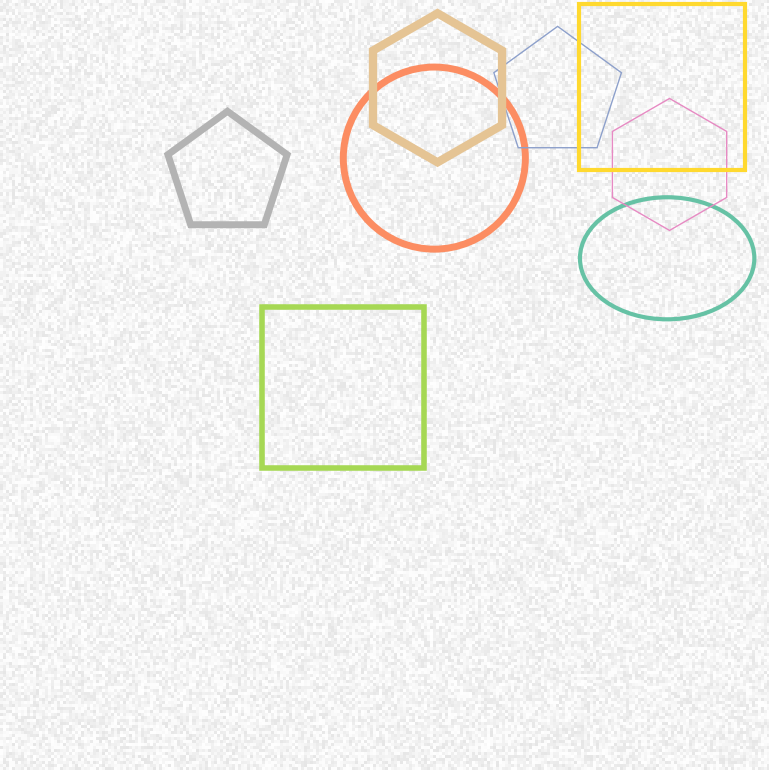[{"shape": "oval", "thickness": 1.5, "radius": 0.57, "center": [0.866, 0.665]}, {"shape": "circle", "thickness": 2.5, "radius": 0.59, "center": [0.564, 0.795]}, {"shape": "pentagon", "thickness": 0.5, "radius": 0.44, "center": [0.724, 0.879]}, {"shape": "hexagon", "thickness": 0.5, "radius": 0.43, "center": [0.87, 0.786]}, {"shape": "square", "thickness": 2, "radius": 0.52, "center": [0.445, 0.497]}, {"shape": "square", "thickness": 1.5, "radius": 0.54, "center": [0.859, 0.888]}, {"shape": "hexagon", "thickness": 3, "radius": 0.48, "center": [0.568, 0.886]}, {"shape": "pentagon", "thickness": 2.5, "radius": 0.41, "center": [0.295, 0.774]}]